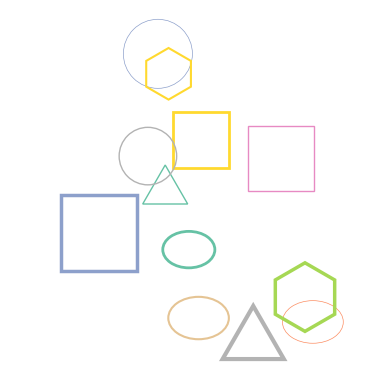[{"shape": "triangle", "thickness": 1, "radius": 0.34, "center": [0.429, 0.504]}, {"shape": "oval", "thickness": 2, "radius": 0.34, "center": [0.49, 0.352]}, {"shape": "oval", "thickness": 0.5, "radius": 0.4, "center": [0.813, 0.164]}, {"shape": "square", "thickness": 2.5, "radius": 0.49, "center": [0.257, 0.395]}, {"shape": "circle", "thickness": 0.5, "radius": 0.45, "center": [0.41, 0.86]}, {"shape": "square", "thickness": 1, "radius": 0.42, "center": [0.729, 0.589]}, {"shape": "hexagon", "thickness": 2.5, "radius": 0.45, "center": [0.792, 0.228]}, {"shape": "square", "thickness": 2, "radius": 0.37, "center": [0.523, 0.636]}, {"shape": "hexagon", "thickness": 1.5, "radius": 0.34, "center": [0.438, 0.808]}, {"shape": "oval", "thickness": 1.5, "radius": 0.39, "center": [0.516, 0.174]}, {"shape": "triangle", "thickness": 3, "radius": 0.46, "center": [0.658, 0.113]}, {"shape": "circle", "thickness": 1, "radius": 0.37, "center": [0.384, 0.595]}]